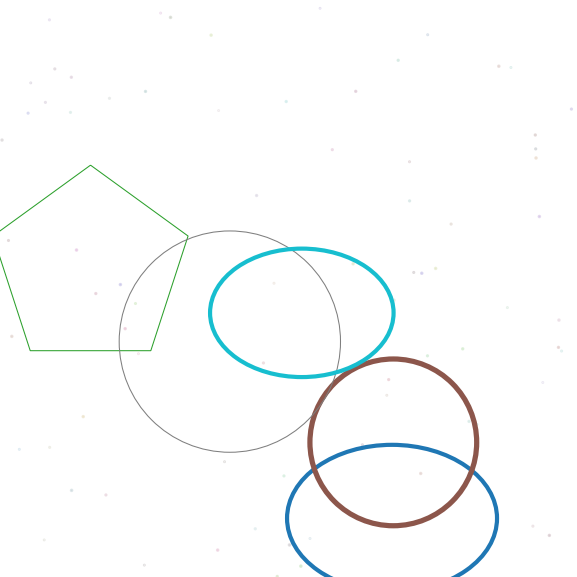[{"shape": "oval", "thickness": 2, "radius": 0.91, "center": [0.679, 0.102]}, {"shape": "pentagon", "thickness": 0.5, "radius": 0.89, "center": [0.157, 0.536]}, {"shape": "circle", "thickness": 2.5, "radius": 0.72, "center": [0.681, 0.233]}, {"shape": "circle", "thickness": 0.5, "radius": 0.96, "center": [0.398, 0.408]}, {"shape": "oval", "thickness": 2, "radius": 0.79, "center": [0.523, 0.457]}]